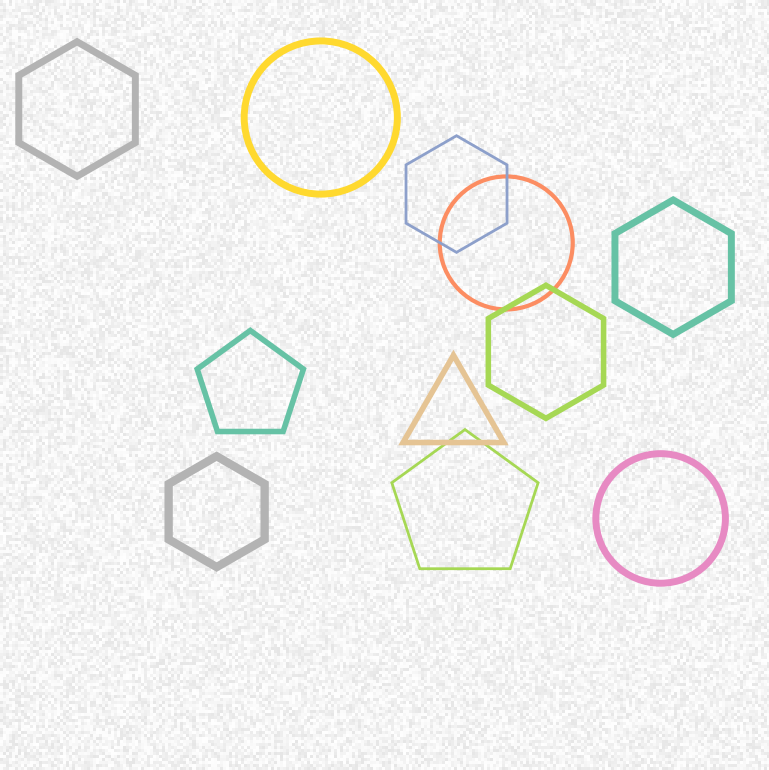[{"shape": "pentagon", "thickness": 2, "radius": 0.36, "center": [0.325, 0.498]}, {"shape": "hexagon", "thickness": 2.5, "radius": 0.44, "center": [0.874, 0.653]}, {"shape": "circle", "thickness": 1.5, "radius": 0.43, "center": [0.657, 0.684]}, {"shape": "hexagon", "thickness": 1, "radius": 0.38, "center": [0.593, 0.748]}, {"shape": "circle", "thickness": 2.5, "radius": 0.42, "center": [0.858, 0.327]}, {"shape": "pentagon", "thickness": 1, "radius": 0.5, "center": [0.604, 0.342]}, {"shape": "hexagon", "thickness": 2, "radius": 0.43, "center": [0.709, 0.543]}, {"shape": "circle", "thickness": 2.5, "radius": 0.5, "center": [0.417, 0.847]}, {"shape": "triangle", "thickness": 2, "radius": 0.38, "center": [0.589, 0.463]}, {"shape": "hexagon", "thickness": 3, "radius": 0.36, "center": [0.281, 0.336]}, {"shape": "hexagon", "thickness": 2.5, "radius": 0.44, "center": [0.1, 0.858]}]